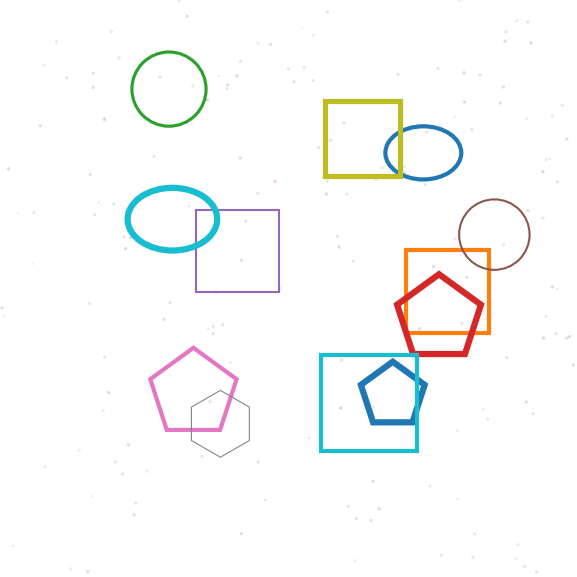[{"shape": "pentagon", "thickness": 3, "radius": 0.29, "center": [0.68, 0.315]}, {"shape": "oval", "thickness": 2, "radius": 0.33, "center": [0.733, 0.734]}, {"shape": "square", "thickness": 2, "radius": 0.36, "center": [0.775, 0.495]}, {"shape": "circle", "thickness": 1.5, "radius": 0.32, "center": [0.293, 0.845]}, {"shape": "pentagon", "thickness": 3, "radius": 0.38, "center": [0.76, 0.448]}, {"shape": "square", "thickness": 1, "radius": 0.36, "center": [0.412, 0.565]}, {"shape": "circle", "thickness": 1, "radius": 0.31, "center": [0.856, 0.593]}, {"shape": "pentagon", "thickness": 2, "radius": 0.39, "center": [0.335, 0.318]}, {"shape": "hexagon", "thickness": 0.5, "radius": 0.29, "center": [0.382, 0.265]}, {"shape": "square", "thickness": 2.5, "radius": 0.32, "center": [0.628, 0.759]}, {"shape": "square", "thickness": 2, "radius": 0.41, "center": [0.639, 0.301]}, {"shape": "oval", "thickness": 3, "radius": 0.39, "center": [0.299, 0.62]}]